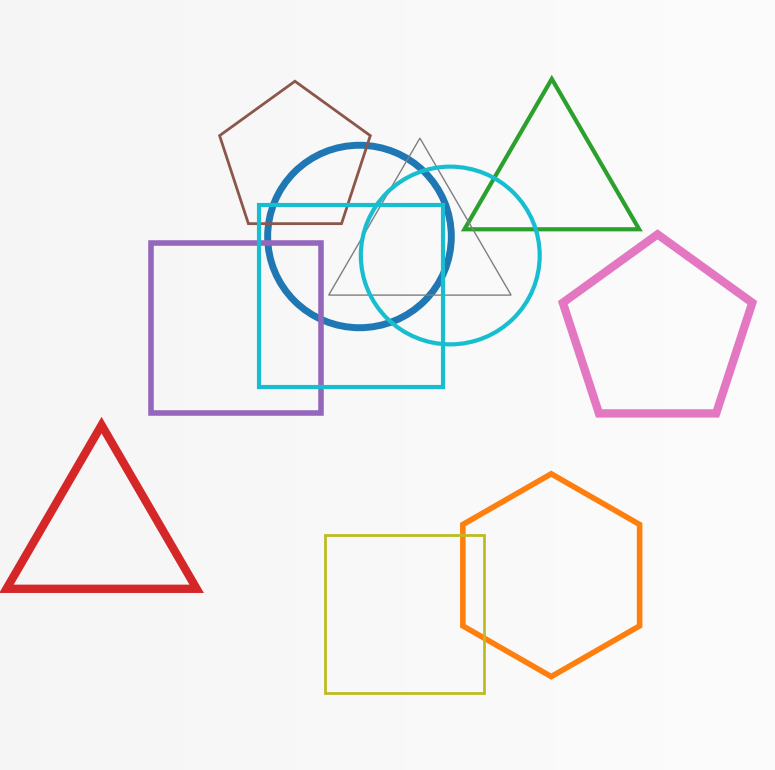[{"shape": "circle", "thickness": 2.5, "radius": 0.59, "center": [0.464, 0.693]}, {"shape": "hexagon", "thickness": 2, "radius": 0.66, "center": [0.711, 0.253]}, {"shape": "triangle", "thickness": 1.5, "radius": 0.65, "center": [0.712, 0.767]}, {"shape": "triangle", "thickness": 3, "radius": 0.71, "center": [0.131, 0.306]}, {"shape": "square", "thickness": 2, "radius": 0.55, "center": [0.305, 0.574]}, {"shape": "pentagon", "thickness": 1, "radius": 0.51, "center": [0.381, 0.792]}, {"shape": "pentagon", "thickness": 3, "radius": 0.64, "center": [0.848, 0.567]}, {"shape": "triangle", "thickness": 0.5, "radius": 0.68, "center": [0.542, 0.685]}, {"shape": "square", "thickness": 1, "radius": 0.51, "center": [0.522, 0.203]}, {"shape": "square", "thickness": 1.5, "radius": 0.59, "center": [0.453, 0.616]}, {"shape": "circle", "thickness": 1.5, "radius": 0.58, "center": [0.581, 0.668]}]